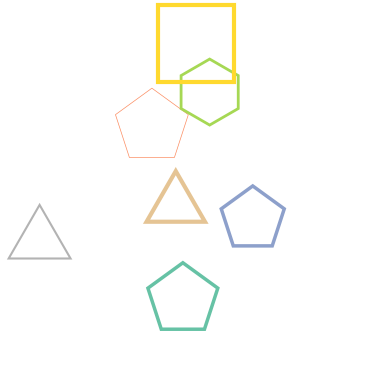[{"shape": "pentagon", "thickness": 2.5, "radius": 0.48, "center": [0.475, 0.222]}, {"shape": "pentagon", "thickness": 0.5, "radius": 0.5, "center": [0.395, 0.671]}, {"shape": "pentagon", "thickness": 2.5, "radius": 0.43, "center": [0.656, 0.431]}, {"shape": "hexagon", "thickness": 2, "radius": 0.43, "center": [0.545, 0.761]}, {"shape": "square", "thickness": 3, "radius": 0.49, "center": [0.509, 0.887]}, {"shape": "triangle", "thickness": 3, "radius": 0.44, "center": [0.457, 0.468]}, {"shape": "triangle", "thickness": 1.5, "radius": 0.46, "center": [0.103, 0.375]}]